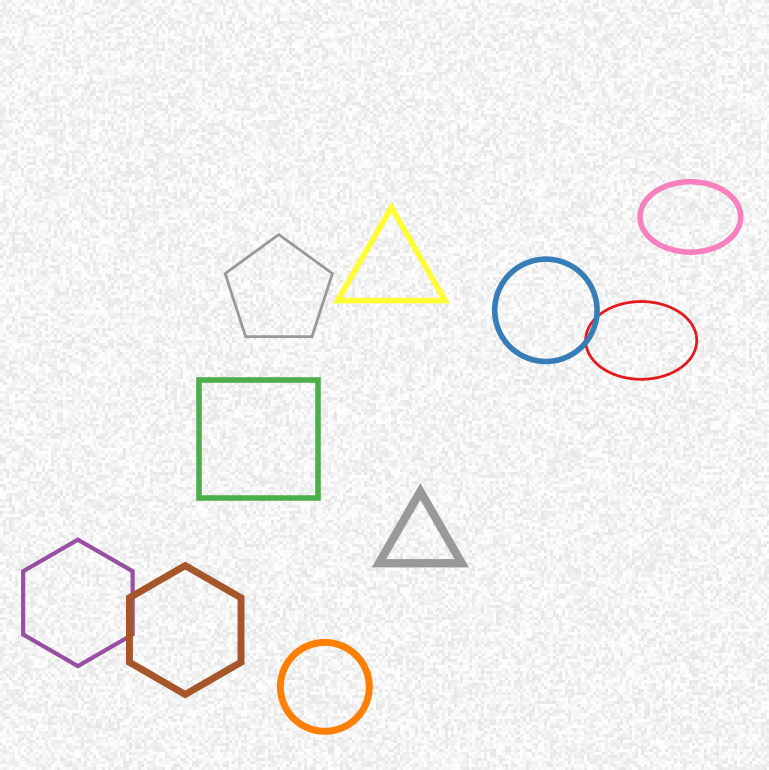[{"shape": "oval", "thickness": 1, "radius": 0.36, "center": [0.833, 0.558]}, {"shape": "circle", "thickness": 2, "radius": 0.33, "center": [0.709, 0.597]}, {"shape": "square", "thickness": 2, "radius": 0.38, "center": [0.336, 0.43]}, {"shape": "hexagon", "thickness": 1.5, "radius": 0.41, "center": [0.101, 0.217]}, {"shape": "circle", "thickness": 2.5, "radius": 0.29, "center": [0.422, 0.108]}, {"shape": "triangle", "thickness": 2, "radius": 0.4, "center": [0.508, 0.65]}, {"shape": "hexagon", "thickness": 2.5, "radius": 0.42, "center": [0.241, 0.182]}, {"shape": "oval", "thickness": 2, "radius": 0.33, "center": [0.897, 0.718]}, {"shape": "triangle", "thickness": 3, "radius": 0.31, "center": [0.546, 0.3]}, {"shape": "pentagon", "thickness": 1, "radius": 0.37, "center": [0.362, 0.622]}]